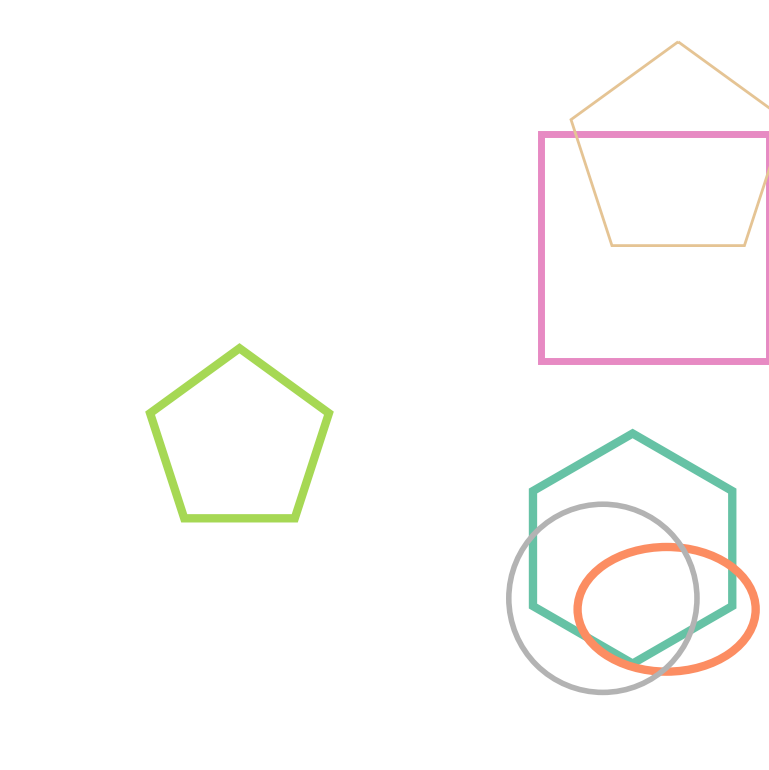[{"shape": "hexagon", "thickness": 3, "radius": 0.75, "center": [0.822, 0.288]}, {"shape": "oval", "thickness": 3, "radius": 0.58, "center": [0.866, 0.209]}, {"shape": "square", "thickness": 2.5, "radius": 0.74, "center": [0.851, 0.679]}, {"shape": "pentagon", "thickness": 3, "radius": 0.61, "center": [0.311, 0.426]}, {"shape": "pentagon", "thickness": 1, "radius": 0.73, "center": [0.881, 0.799]}, {"shape": "circle", "thickness": 2, "radius": 0.61, "center": [0.783, 0.223]}]